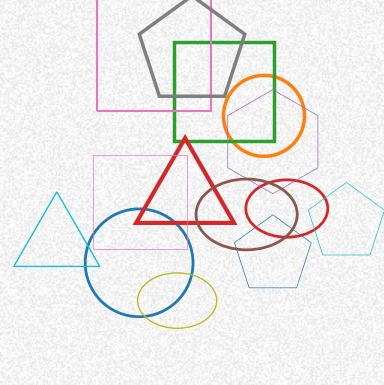[{"shape": "circle", "thickness": 2, "radius": 0.7, "center": [0.361, 0.317]}, {"shape": "pentagon", "thickness": 0.5, "radius": 0.52, "center": [0.709, 0.337]}, {"shape": "circle", "thickness": 2.5, "radius": 0.53, "center": [0.686, 0.699]}, {"shape": "square", "thickness": 2.5, "radius": 0.65, "center": [0.582, 0.762]}, {"shape": "triangle", "thickness": 3, "radius": 0.73, "center": [0.481, 0.494]}, {"shape": "oval", "thickness": 2, "radius": 0.53, "center": [0.745, 0.458]}, {"shape": "hexagon", "thickness": 0.5, "radius": 0.68, "center": [0.709, 0.632]}, {"shape": "oval", "thickness": 2, "radius": 0.66, "center": [0.641, 0.443]}, {"shape": "square", "thickness": 1.5, "radius": 0.74, "center": [0.4, 0.86]}, {"shape": "square", "thickness": 0.5, "radius": 0.61, "center": [0.363, 0.475]}, {"shape": "pentagon", "thickness": 2.5, "radius": 0.72, "center": [0.499, 0.867]}, {"shape": "oval", "thickness": 1, "radius": 0.51, "center": [0.46, 0.219]}, {"shape": "pentagon", "thickness": 0.5, "radius": 0.52, "center": [0.9, 0.422]}, {"shape": "triangle", "thickness": 1, "radius": 0.65, "center": [0.147, 0.373]}]